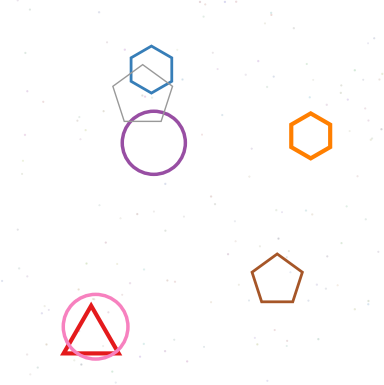[{"shape": "triangle", "thickness": 3, "radius": 0.41, "center": [0.237, 0.123]}, {"shape": "hexagon", "thickness": 2, "radius": 0.31, "center": [0.393, 0.819]}, {"shape": "circle", "thickness": 2.5, "radius": 0.41, "center": [0.4, 0.629]}, {"shape": "hexagon", "thickness": 3, "radius": 0.29, "center": [0.807, 0.647]}, {"shape": "pentagon", "thickness": 2, "radius": 0.34, "center": [0.72, 0.272]}, {"shape": "circle", "thickness": 2.5, "radius": 0.42, "center": [0.248, 0.151]}, {"shape": "pentagon", "thickness": 1, "radius": 0.41, "center": [0.371, 0.751]}]